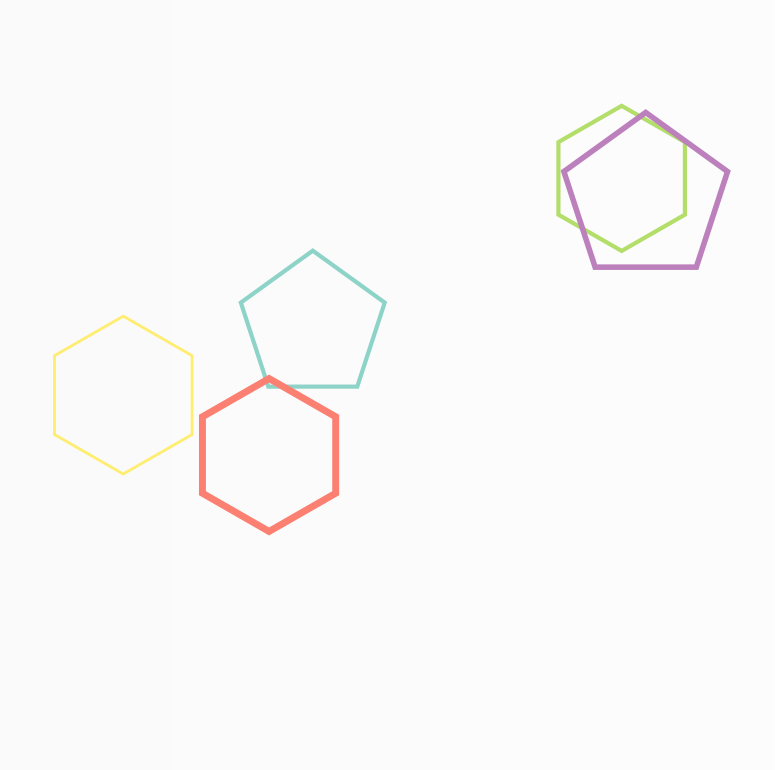[{"shape": "pentagon", "thickness": 1.5, "radius": 0.49, "center": [0.404, 0.577]}, {"shape": "hexagon", "thickness": 2.5, "radius": 0.5, "center": [0.347, 0.409]}, {"shape": "hexagon", "thickness": 1.5, "radius": 0.47, "center": [0.802, 0.768]}, {"shape": "pentagon", "thickness": 2, "radius": 0.56, "center": [0.833, 0.743]}, {"shape": "hexagon", "thickness": 1, "radius": 0.51, "center": [0.159, 0.487]}]